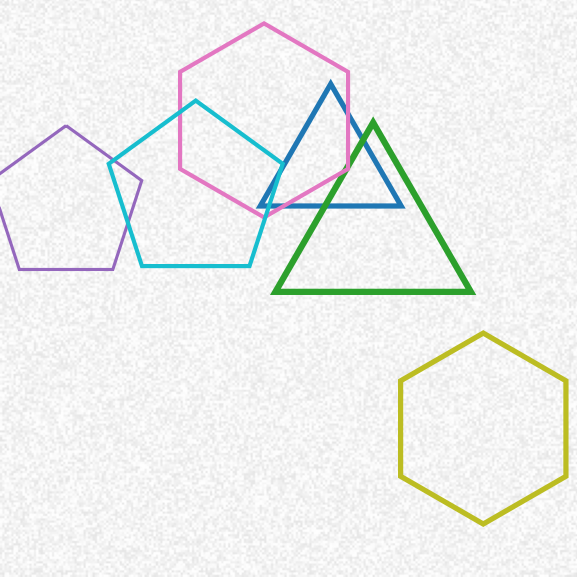[{"shape": "triangle", "thickness": 2.5, "radius": 0.7, "center": [0.573, 0.713]}, {"shape": "triangle", "thickness": 3, "radius": 0.98, "center": [0.646, 0.591]}, {"shape": "pentagon", "thickness": 1.5, "radius": 0.69, "center": [0.114, 0.644]}, {"shape": "hexagon", "thickness": 2, "radius": 0.84, "center": [0.457, 0.791]}, {"shape": "hexagon", "thickness": 2.5, "radius": 0.83, "center": [0.837, 0.257]}, {"shape": "pentagon", "thickness": 2, "radius": 0.79, "center": [0.339, 0.667]}]